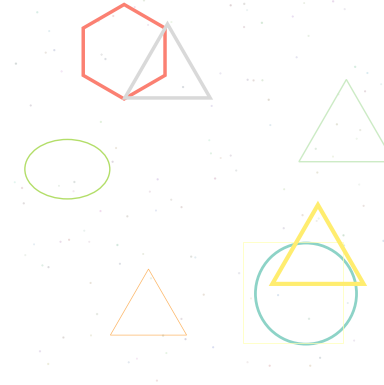[{"shape": "circle", "thickness": 2, "radius": 0.66, "center": [0.795, 0.237]}, {"shape": "square", "thickness": 0.5, "radius": 0.66, "center": [0.761, 0.24]}, {"shape": "hexagon", "thickness": 2.5, "radius": 0.61, "center": [0.322, 0.866]}, {"shape": "triangle", "thickness": 0.5, "radius": 0.57, "center": [0.386, 0.187]}, {"shape": "oval", "thickness": 1, "radius": 0.55, "center": [0.175, 0.561]}, {"shape": "triangle", "thickness": 2.5, "radius": 0.64, "center": [0.435, 0.81]}, {"shape": "triangle", "thickness": 1, "radius": 0.71, "center": [0.9, 0.651]}, {"shape": "triangle", "thickness": 3, "radius": 0.68, "center": [0.826, 0.331]}]